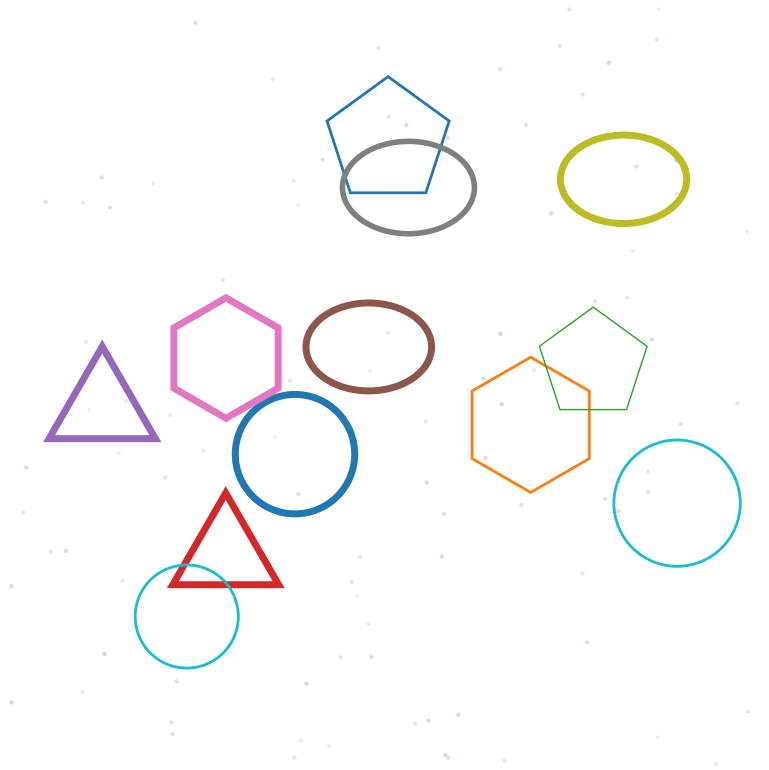[{"shape": "circle", "thickness": 2.5, "radius": 0.39, "center": [0.383, 0.41]}, {"shape": "pentagon", "thickness": 1, "radius": 0.42, "center": [0.504, 0.817]}, {"shape": "hexagon", "thickness": 1, "radius": 0.44, "center": [0.689, 0.448]}, {"shape": "pentagon", "thickness": 0.5, "radius": 0.37, "center": [0.77, 0.528]}, {"shape": "triangle", "thickness": 2.5, "radius": 0.4, "center": [0.293, 0.28]}, {"shape": "triangle", "thickness": 2.5, "radius": 0.4, "center": [0.133, 0.47]}, {"shape": "oval", "thickness": 2.5, "radius": 0.41, "center": [0.479, 0.549]}, {"shape": "hexagon", "thickness": 2.5, "radius": 0.39, "center": [0.294, 0.535]}, {"shape": "oval", "thickness": 2, "radius": 0.43, "center": [0.53, 0.756]}, {"shape": "oval", "thickness": 2.5, "radius": 0.41, "center": [0.81, 0.767]}, {"shape": "circle", "thickness": 1, "radius": 0.33, "center": [0.243, 0.199]}, {"shape": "circle", "thickness": 1, "radius": 0.41, "center": [0.879, 0.347]}]